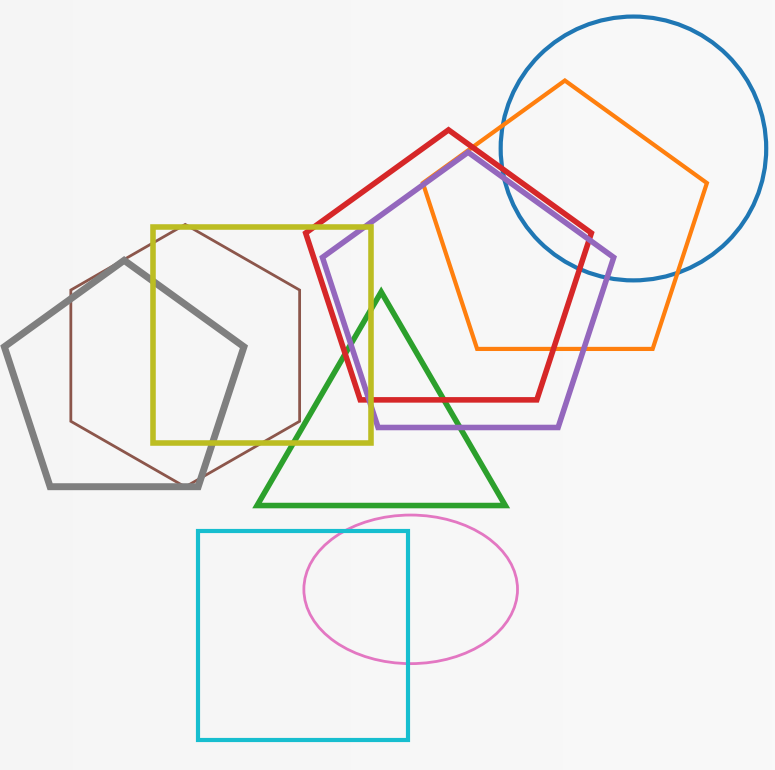[{"shape": "circle", "thickness": 1.5, "radius": 0.86, "center": [0.817, 0.807]}, {"shape": "pentagon", "thickness": 1.5, "radius": 0.96, "center": [0.729, 0.703]}, {"shape": "triangle", "thickness": 2, "radius": 0.92, "center": [0.492, 0.436]}, {"shape": "pentagon", "thickness": 2, "radius": 0.97, "center": [0.579, 0.637]}, {"shape": "pentagon", "thickness": 2, "radius": 0.99, "center": [0.604, 0.605]}, {"shape": "hexagon", "thickness": 1, "radius": 0.85, "center": [0.239, 0.538]}, {"shape": "oval", "thickness": 1, "radius": 0.69, "center": [0.53, 0.235]}, {"shape": "pentagon", "thickness": 2.5, "radius": 0.81, "center": [0.16, 0.499]}, {"shape": "square", "thickness": 2, "radius": 0.7, "center": [0.338, 0.565]}, {"shape": "square", "thickness": 1.5, "radius": 0.68, "center": [0.391, 0.175]}]